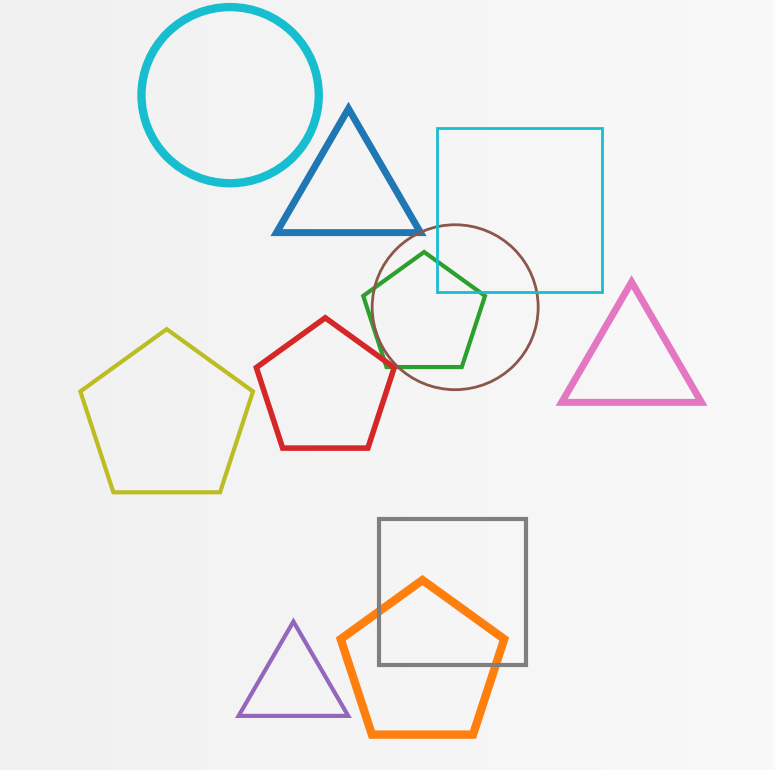[{"shape": "triangle", "thickness": 2.5, "radius": 0.54, "center": [0.45, 0.752]}, {"shape": "pentagon", "thickness": 3, "radius": 0.55, "center": [0.545, 0.136]}, {"shape": "pentagon", "thickness": 1.5, "radius": 0.41, "center": [0.547, 0.59]}, {"shape": "pentagon", "thickness": 2, "radius": 0.47, "center": [0.42, 0.494]}, {"shape": "triangle", "thickness": 1.5, "radius": 0.41, "center": [0.379, 0.111]}, {"shape": "circle", "thickness": 1, "radius": 0.54, "center": [0.587, 0.601]}, {"shape": "triangle", "thickness": 2.5, "radius": 0.52, "center": [0.815, 0.53]}, {"shape": "square", "thickness": 1.5, "radius": 0.47, "center": [0.584, 0.231]}, {"shape": "pentagon", "thickness": 1.5, "radius": 0.59, "center": [0.215, 0.455]}, {"shape": "circle", "thickness": 3, "radius": 0.57, "center": [0.297, 0.876]}, {"shape": "square", "thickness": 1, "radius": 0.53, "center": [0.671, 0.727]}]